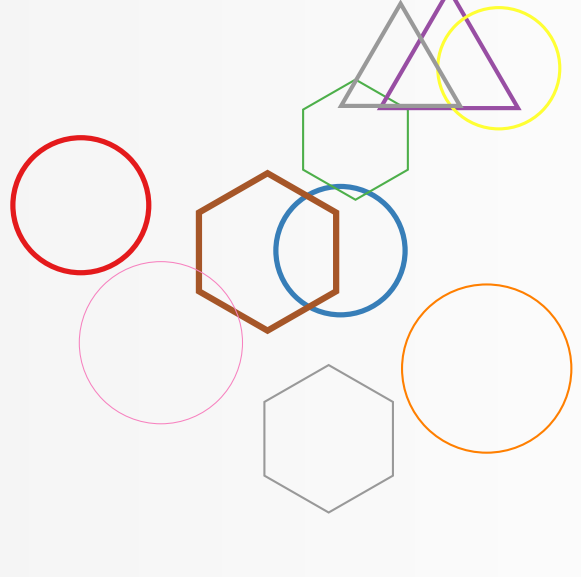[{"shape": "circle", "thickness": 2.5, "radius": 0.58, "center": [0.139, 0.644]}, {"shape": "circle", "thickness": 2.5, "radius": 0.56, "center": [0.586, 0.565]}, {"shape": "hexagon", "thickness": 1, "radius": 0.52, "center": [0.612, 0.757]}, {"shape": "triangle", "thickness": 2, "radius": 0.68, "center": [0.773, 0.88]}, {"shape": "circle", "thickness": 1, "radius": 0.73, "center": [0.837, 0.361]}, {"shape": "circle", "thickness": 1.5, "radius": 0.52, "center": [0.858, 0.881]}, {"shape": "hexagon", "thickness": 3, "radius": 0.68, "center": [0.46, 0.563]}, {"shape": "circle", "thickness": 0.5, "radius": 0.7, "center": [0.277, 0.406]}, {"shape": "triangle", "thickness": 2, "radius": 0.59, "center": [0.689, 0.875]}, {"shape": "hexagon", "thickness": 1, "radius": 0.64, "center": [0.565, 0.239]}]